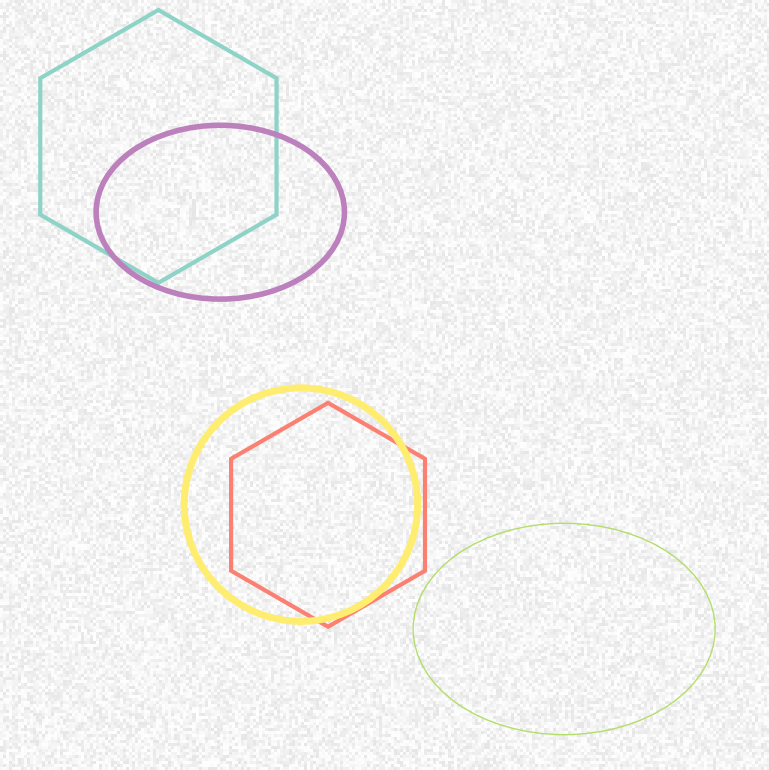[{"shape": "hexagon", "thickness": 1.5, "radius": 0.89, "center": [0.206, 0.81]}, {"shape": "hexagon", "thickness": 1.5, "radius": 0.73, "center": [0.426, 0.331]}, {"shape": "oval", "thickness": 0.5, "radius": 0.98, "center": [0.733, 0.183]}, {"shape": "oval", "thickness": 2, "radius": 0.81, "center": [0.286, 0.724]}, {"shape": "circle", "thickness": 2.5, "radius": 0.76, "center": [0.391, 0.345]}]